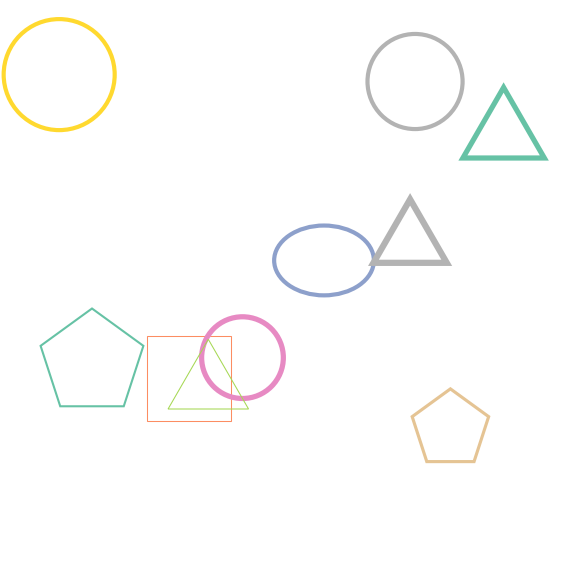[{"shape": "pentagon", "thickness": 1, "radius": 0.47, "center": [0.159, 0.371]}, {"shape": "triangle", "thickness": 2.5, "radius": 0.41, "center": [0.872, 0.766]}, {"shape": "square", "thickness": 0.5, "radius": 0.37, "center": [0.328, 0.343]}, {"shape": "oval", "thickness": 2, "radius": 0.43, "center": [0.561, 0.548]}, {"shape": "circle", "thickness": 2.5, "radius": 0.35, "center": [0.42, 0.38]}, {"shape": "triangle", "thickness": 0.5, "radius": 0.4, "center": [0.361, 0.331]}, {"shape": "circle", "thickness": 2, "radius": 0.48, "center": [0.102, 0.87]}, {"shape": "pentagon", "thickness": 1.5, "radius": 0.35, "center": [0.78, 0.256]}, {"shape": "circle", "thickness": 2, "radius": 0.41, "center": [0.719, 0.858]}, {"shape": "triangle", "thickness": 3, "radius": 0.37, "center": [0.71, 0.581]}]